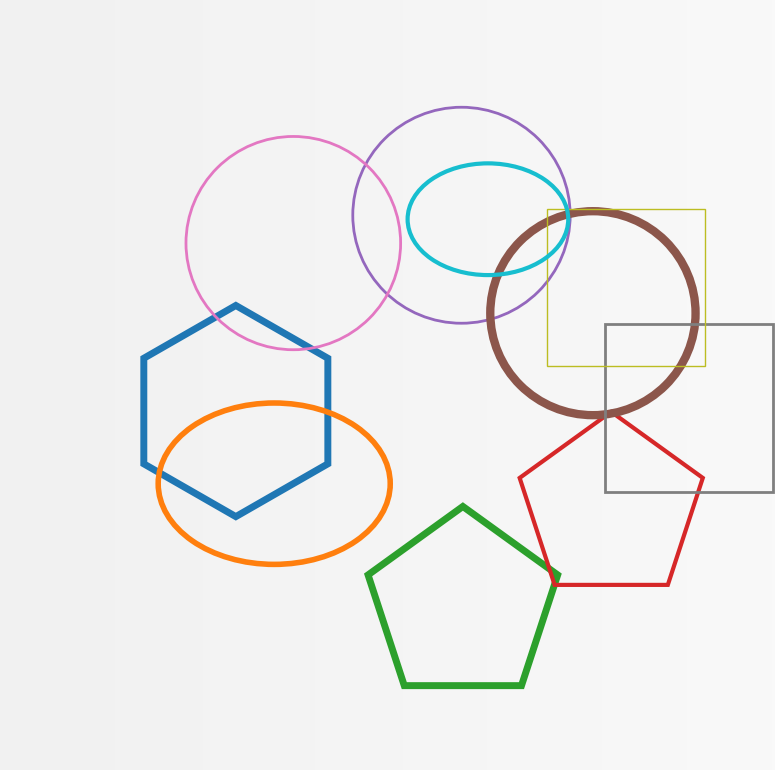[{"shape": "hexagon", "thickness": 2.5, "radius": 0.69, "center": [0.304, 0.466]}, {"shape": "oval", "thickness": 2, "radius": 0.75, "center": [0.354, 0.372]}, {"shape": "pentagon", "thickness": 2.5, "radius": 0.64, "center": [0.597, 0.214]}, {"shape": "pentagon", "thickness": 1.5, "radius": 0.62, "center": [0.789, 0.341]}, {"shape": "circle", "thickness": 1, "radius": 0.7, "center": [0.595, 0.72]}, {"shape": "circle", "thickness": 3, "radius": 0.66, "center": [0.765, 0.593]}, {"shape": "circle", "thickness": 1, "radius": 0.69, "center": [0.378, 0.684]}, {"shape": "square", "thickness": 1, "radius": 0.54, "center": [0.889, 0.47]}, {"shape": "square", "thickness": 0.5, "radius": 0.51, "center": [0.808, 0.626]}, {"shape": "oval", "thickness": 1.5, "radius": 0.52, "center": [0.63, 0.715]}]